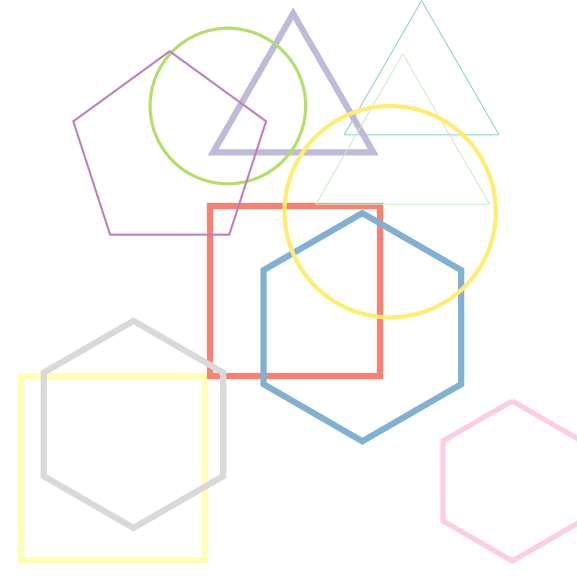[{"shape": "triangle", "thickness": 0.5, "radius": 0.77, "center": [0.73, 0.843]}, {"shape": "square", "thickness": 3, "radius": 0.8, "center": [0.196, 0.189]}, {"shape": "triangle", "thickness": 3, "radius": 0.8, "center": [0.508, 0.815]}, {"shape": "square", "thickness": 3, "radius": 0.74, "center": [0.511, 0.495]}, {"shape": "hexagon", "thickness": 3, "radius": 0.99, "center": [0.627, 0.433]}, {"shape": "circle", "thickness": 1.5, "radius": 0.67, "center": [0.395, 0.816]}, {"shape": "hexagon", "thickness": 2.5, "radius": 0.69, "center": [0.887, 0.166]}, {"shape": "hexagon", "thickness": 3, "radius": 0.9, "center": [0.231, 0.264]}, {"shape": "pentagon", "thickness": 1, "radius": 0.88, "center": [0.294, 0.735]}, {"shape": "triangle", "thickness": 0.5, "radius": 0.87, "center": [0.697, 0.732]}, {"shape": "circle", "thickness": 2, "radius": 0.92, "center": [0.676, 0.633]}]